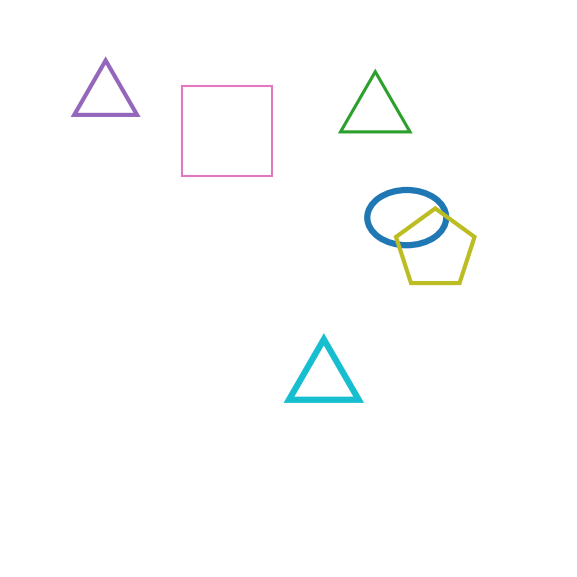[{"shape": "oval", "thickness": 3, "radius": 0.34, "center": [0.704, 0.622]}, {"shape": "triangle", "thickness": 1.5, "radius": 0.35, "center": [0.65, 0.805]}, {"shape": "triangle", "thickness": 2, "radius": 0.31, "center": [0.183, 0.832]}, {"shape": "square", "thickness": 1, "radius": 0.39, "center": [0.394, 0.773]}, {"shape": "pentagon", "thickness": 2, "radius": 0.36, "center": [0.754, 0.567]}, {"shape": "triangle", "thickness": 3, "radius": 0.35, "center": [0.561, 0.342]}]